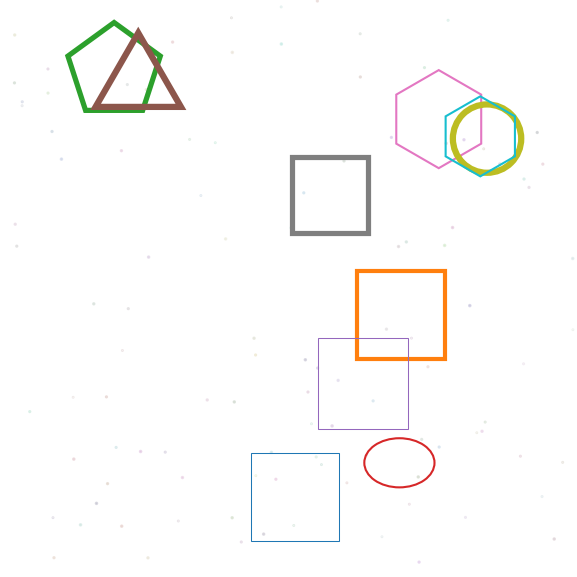[{"shape": "square", "thickness": 0.5, "radius": 0.38, "center": [0.511, 0.139]}, {"shape": "square", "thickness": 2, "radius": 0.38, "center": [0.694, 0.454]}, {"shape": "pentagon", "thickness": 2.5, "radius": 0.42, "center": [0.198, 0.876]}, {"shape": "oval", "thickness": 1, "radius": 0.3, "center": [0.692, 0.198]}, {"shape": "square", "thickness": 0.5, "radius": 0.39, "center": [0.629, 0.335]}, {"shape": "triangle", "thickness": 3, "radius": 0.43, "center": [0.239, 0.857]}, {"shape": "hexagon", "thickness": 1, "radius": 0.42, "center": [0.76, 0.793]}, {"shape": "square", "thickness": 2.5, "radius": 0.33, "center": [0.572, 0.661]}, {"shape": "circle", "thickness": 3, "radius": 0.3, "center": [0.843, 0.759]}, {"shape": "hexagon", "thickness": 1, "radius": 0.35, "center": [0.832, 0.763]}]